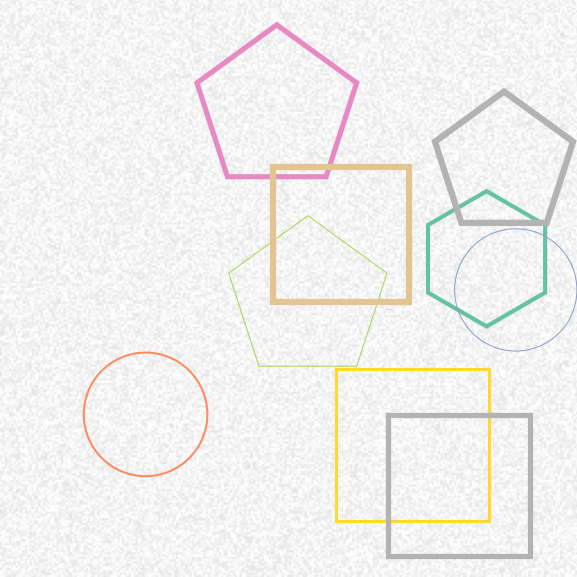[{"shape": "hexagon", "thickness": 2, "radius": 0.59, "center": [0.843, 0.551]}, {"shape": "circle", "thickness": 1, "radius": 0.54, "center": [0.252, 0.282]}, {"shape": "circle", "thickness": 0.5, "radius": 0.53, "center": [0.893, 0.497]}, {"shape": "pentagon", "thickness": 2.5, "radius": 0.73, "center": [0.479, 0.811]}, {"shape": "pentagon", "thickness": 0.5, "radius": 0.72, "center": [0.533, 0.482]}, {"shape": "square", "thickness": 1.5, "radius": 0.66, "center": [0.714, 0.229]}, {"shape": "square", "thickness": 3, "radius": 0.59, "center": [0.59, 0.593]}, {"shape": "square", "thickness": 2.5, "radius": 0.61, "center": [0.795, 0.159]}, {"shape": "pentagon", "thickness": 3, "radius": 0.63, "center": [0.873, 0.715]}]